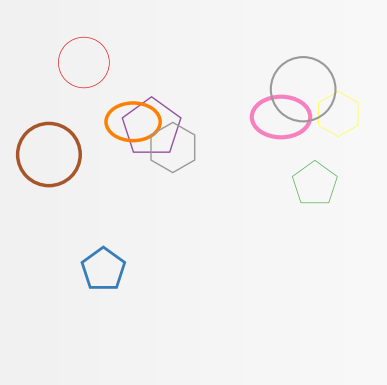[{"shape": "circle", "thickness": 0.5, "radius": 0.33, "center": [0.216, 0.838]}, {"shape": "pentagon", "thickness": 2, "radius": 0.29, "center": [0.267, 0.3]}, {"shape": "pentagon", "thickness": 0.5, "radius": 0.31, "center": [0.813, 0.523]}, {"shape": "pentagon", "thickness": 1, "radius": 0.4, "center": [0.391, 0.669]}, {"shape": "oval", "thickness": 2.5, "radius": 0.35, "center": [0.343, 0.684]}, {"shape": "hexagon", "thickness": 0.5, "radius": 0.29, "center": [0.873, 0.704]}, {"shape": "circle", "thickness": 2.5, "radius": 0.4, "center": [0.126, 0.599]}, {"shape": "oval", "thickness": 3, "radius": 0.38, "center": [0.725, 0.696]}, {"shape": "circle", "thickness": 1.5, "radius": 0.42, "center": [0.782, 0.768]}, {"shape": "hexagon", "thickness": 1, "radius": 0.33, "center": [0.446, 0.617]}]